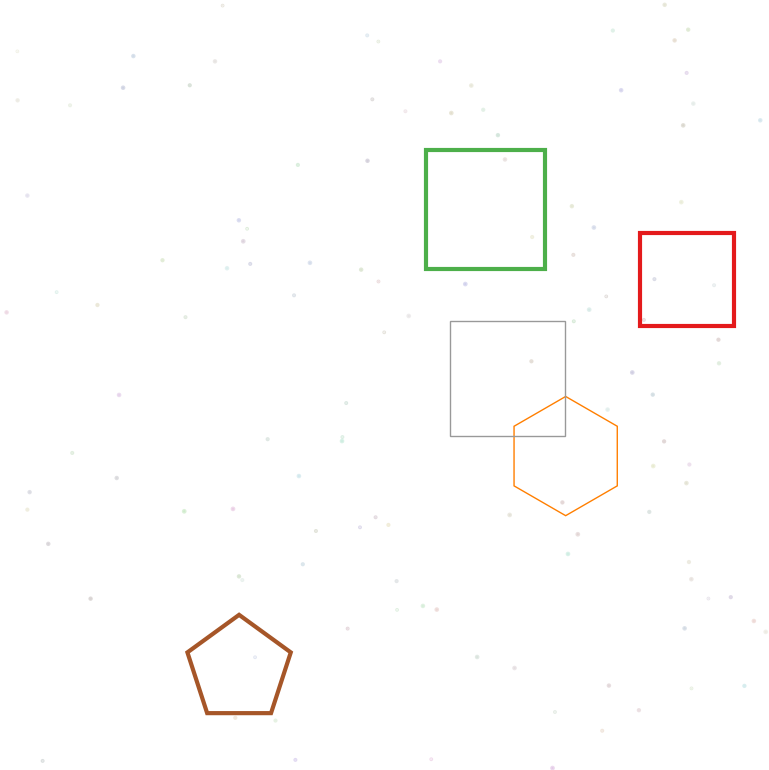[{"shape": "square", "thickness": 1.5, "radius": 0.3, "center": [0.892, 0.637]}, {"shape": "square", "thickness": 1.5, "radius": 0.39, "center": [0.63, 0.728]}, {"shape": "hexagon", "thickness": 0.5, "radius": 0.39, "center": [0.735, 0.408]}, {"shape": "pentagon", "thickness": 1.5, "radius": 0.35, "center": [0.311, 0.131]}, {"shape": "square", "thickness": 0.5, "radius": 0.37, "center": [0.66, 0.509]}]